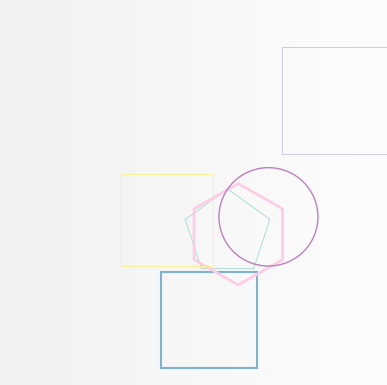[{"shape": "pentagon", "thickness": 0.5, "radius": 0.57, "center": [0.587, 0.395]}, {"shape": "square", "thickness": 0.5, "radius": 0.69, "center": [0.865, 0.739]}, {"shape": "square", "thickness": 1.5, "radius": 0.63, "center": [0.539, 0.168]}, {"shape": "hexagon", "thickness": 2, "radius": 0.66, "center": [0.615, 0.391]}, {"shape": "circle", "thickness": 1, "radius": 0.64, "center": [0.693, 0.437]}, {"shape": "square", "thickness": 0.5, "radius": 0.59, "center": [0.431, 0.429]}]